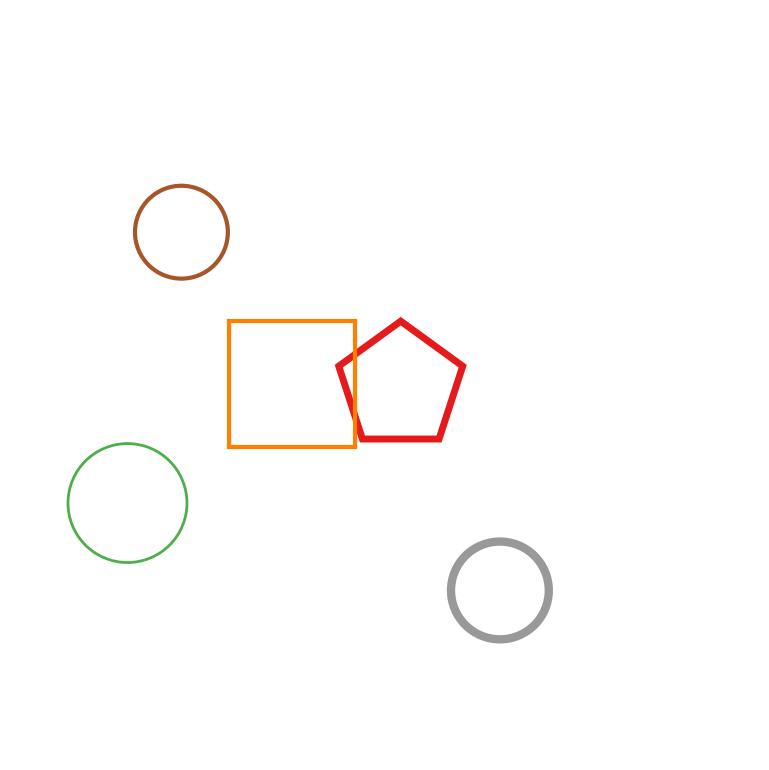[{"shape": "pentagon", "thickness": 2.5, "radius": 0.42, "center": [0.52, 0.498]}, {"shape": "circle", "thickness": 1, "radius": 0.39, "center": [0.166, 0.347]}, {"shape": "square", "thickness": 1.5, "radius": 0.41, "center": [0.379, 0.501]}, {"shape": "circle", "thickness": 1.5, "radius": 0.3, "center": [0.236, 0.698]}, {"shape": "circle", "thickness": 3, "radius": 0.32, "center": [0.649, 0.233]}]